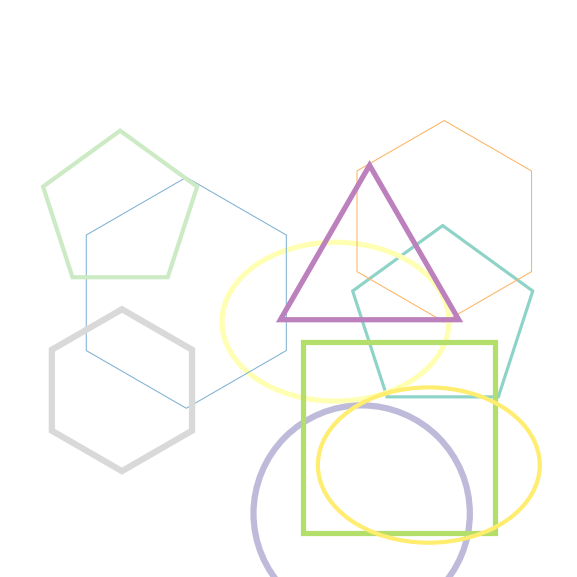[{"shape": "pentagon", "thickness": 1.5, "radius": 0.82, "center": [0.767, 0.445]}, {"shape": "oval", "thickness": 2.5, "radius": 0.98, "center": [0.581, 0.442]}, {"shape": "circle", "thickness": 3, "radius": 0.94, "center": [0.626, 0.11]}, {"shape": "hexagon", "thickness": 0.5, "radius": 1.0, "center": [0.323, 0.492]}, {"shape": "hexagon", "thickness": 0.5, "radius": 0.87, "center": [0.769, 0.616]}, {"shape": "square", "thickness": 2.5, "radius": 0.83, "center": [0.691, 0.242]}, {"shape": "hexagon", "thickness": 3, "radius": 0.7, "center": [0.211, 0.323]}, {"shape": "triangle", "thickness": 2.5, "radius": 0.89, "center": [0.64, 0.535]}, {"shape": "pentagon", "thickness": 2, "radius": 0.7, "center": [0.208, 0.633]}, {"shape": "oval", "thickness": 2, "radius": 0.96, "center": [0.743, 0.194]}]